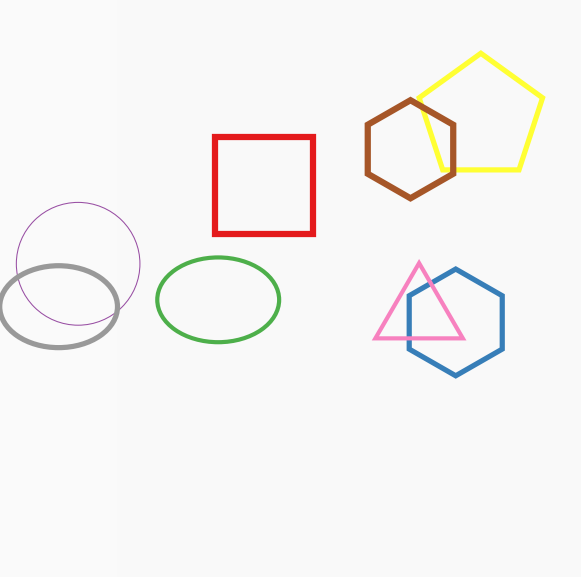[{"shape": "square", "thickness": 3, "radius": 0.42, "center": [0.455, 0.678]}, {"shape": "hexagon", "thickness": 2.5, "radius": 0.46, "center": [0.784, 0.441]}, {"shape": "oval", "thickness": 2, "radius": 0.52, "center": [0.375, 0.48]}, {"shape": "circle", "thickness": 0.5, "radius": 0.53, "center": [0.134, 0.542]}, {"shape": "pentagon", "thickness": 2.5, "radius": 0.56, "center": [0.827, 0.795]}, {"shape": "hexagon", "thickness": 3, "radius": 0.42, "center": [0.706, 0.741]}, {"shape": "triangle", "thickness": 2, "radius": 0.43, "center": [0.721, 0.457]}, {"shape": "oval", "thickness": 2.5, "radius": 0.51, "center": [0.101, 0.468]}]